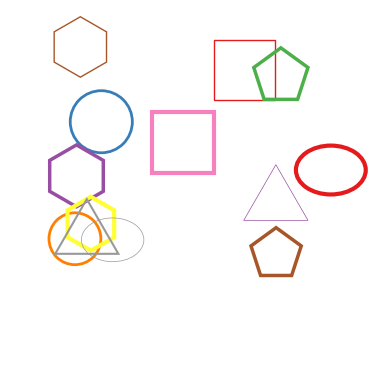[{"shape": "oval", "thickness": 3, "radius": 0.45, "center": [0.859, 0.558]}, {"shape": "square", "thickness": 1, "radius": 0.39, "center": [0.635, 0.818]}, {"shape": "circle", "thickness": 2, "radius": 0.4, "center": [0.263, 0.684]}, {"shape": "pentagon", "thickness": 2.5, "radius": 0.37, "center": [0.73, 0.802]}, {"shape": "hexagon", "thickness": 2.5, "radius": 0.4, "center": [0.199, 0.543]}, {"shape": "triangle", "thickness": 0.5, "radius": 0.48, "center": [0.717, 0.476]}, {"shape": "circle", "thickness": 2, "radius": 0.34, "center": [0.195, 0.38]}, {"shape": "hexagon", "thickness": 3, "radius": 0.35, "center": [0.236, 0.419]}, {"shape": "pentagon", "thickness": 2.5, "radius": 0.34, "center": [0.717, 0.34]}, {"shape": "hexagon", "thickness": 1, "radius": 0.39, "center": [0.209, 0.878]}, {"shape": "square", "thickness": 3, "radius": 0.4, "center": [0.475, 0.63]}, {"shape": "triangle", "thickness": 1.5, "radius": 0.47, "center": [0.225, 0.388]}, {"shape": "oval", "thickness": 0.5, "radius": 0.41, "center": [0.293, 0.377]}]